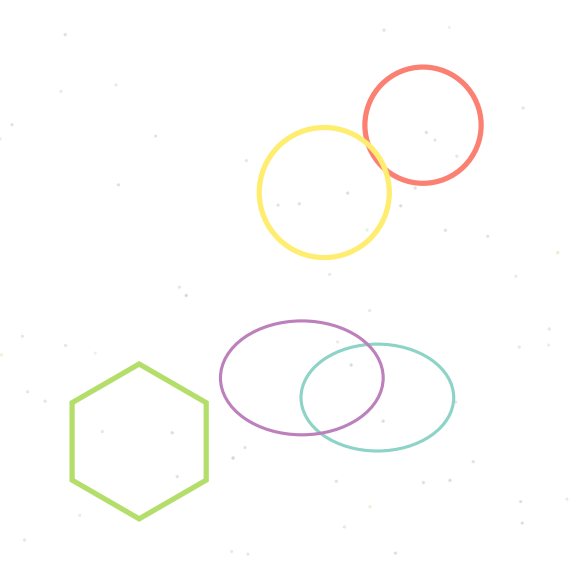[{"shape": "oval", "thickness": 1.5, "radius": 0.66, "center": [0.653, 0.311]}, {"shape": "circle", "thickness": 2.5, "radius": 0.5, "center": [0.732, 0.782]}, {"shape": "hexagon", "thickness": 2.5, "radius": 0.67, "center": [0.241, 0.235]}, {"shape": "oval", "thickness": 1.5, "radius": 0.7, "center": [0.523, 0.345]}, {"shape": "circle", "thickness": 2.5, "radius": 0.56, "center": [0.561, 0.666]}]